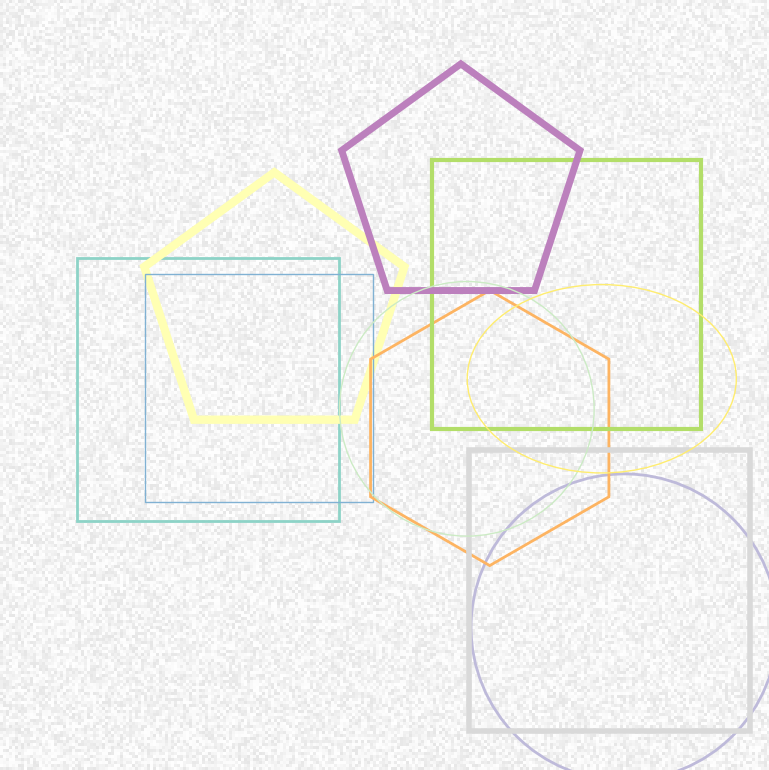[{"shape": "square", "thickness": 1, "radius": 0.85, "center": [0.27, 0.494]}, {"shape": "pentagon", "thickness": 3, "radius": 0.89, "center": [0.356, 0.599]}, {"shape": "circle", "thickness": 1, "radius": 1.0, "center": [0.811, 0.185]}, {"shape": "square", "thickness": 0.5, "radius": 0.74, "center": [0.336, 0.496]}, {"shape": "hexagon", "thickness": 1, "radius": 0.89, "center": [0.636, 0.444]}, {"shape": "square", "thickness": 1.5, "radius": 0.87, "center": [0.736, 0.618]}, {"shape": "square", "thickness": 2, "radius": 0.91, "center": [0.791, 0.233]}, {"shape": "pentagon", "thickness": 2.5, "radius": 0.81, "center": [0.599, 0.754]}, {"shape": "circle", "thickness": 0.5, "radius": 0.83, "center": [0.606, 0.469]}, {"shape": "oval", "thickness": 0.5, "radius": 0.87, "center": [0.782, 0.508]}]